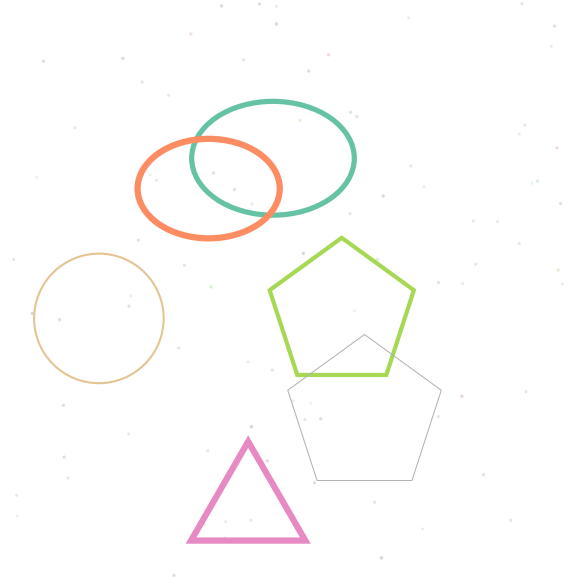[{"shape": "oval", "thickness": 2.5, "radius": 0.7, "center": [0.473, 0.725]}, {"shape": "oval", "thickness": 3, "radius": 0.62, "center": [0.361, 0.673]}, {"shape": "triangle", "thickness": 3, "radius": 0.57, "center": [0.43, 0.12]}, {"shape": "pentagon", "thickness": 2, "radius": 0.66, "center": [0.592, 0.456]}, {"shape": "circle", "thickness": 1, "radius": 0.56, "center": [0.171, 0.448]}, {"shape": "pentagon", "thickness": 0.5, "radius": 0.7, "center": [0.631, 0.28]}]